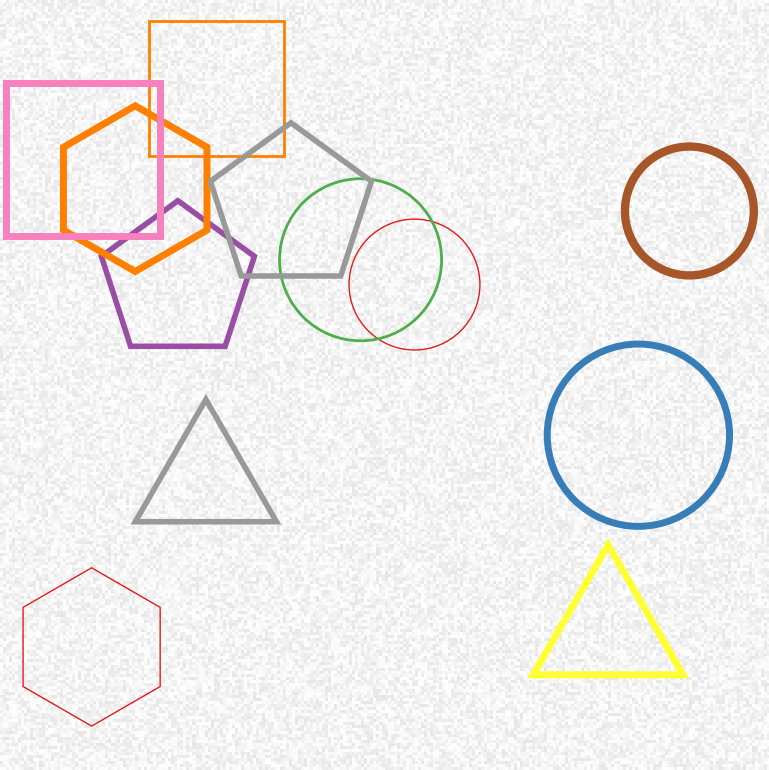[{"shape": "hexagon", "thickness": 0.5, "radius": 0.51, "center": [0.119, 0.16]}, {"shape": "circle", "thickness": 0.5, "radius": 0.42, "center": [0.538, 0.63]}, {"shape": "circle", "thickness": 2.5, "radius": 0.59, "center": [0.829, 0.435]}, {"shape": "circle", "thickness": 1, "radius": 0.53, "center": [0.468, 0.663]}, {"shape": "pentagon", "thickness": 2, "radius": 0.52, "center": [0.231, 0.635]}, {"shape": "square", "thickness": 1, "radius": 0.44, "center": [0.281, 0.885]}, {"shape": "hexagon", "thickness": 2.5, "radius": 0.54, "center": [0.176, 0.755]}, {"shape": "triangle", "thickness": 2.5, "radius": 0.56, "center": [0.79, 0.18]}, {"shape": "circle", "thickness": 3, "radius": 0.42, "center": [0.895, 0.726]}, {"shape": "square", "thickness": 2.5, "radius": 0.5, "center": [0.108, 0.793]}, {"shape": "triangle", "thickness": 2, "radius": 0.53, "center": [0.267, 0.375]}, {"shape": "pentagon", "thickness": 2, "radius": 0.55, "center": [0.378, 0.731]}]